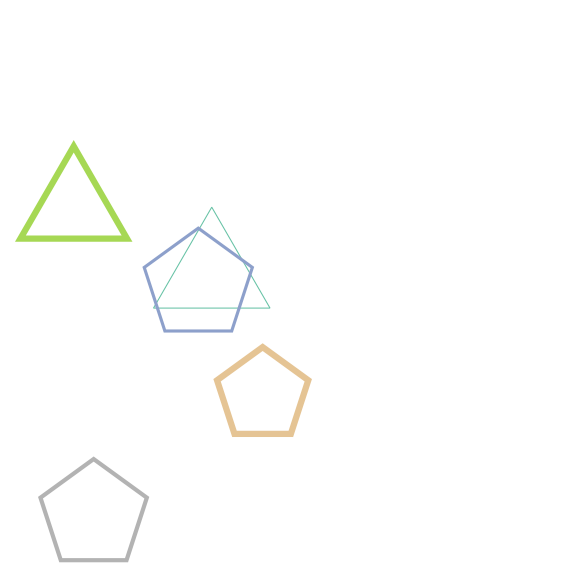[{"shape": "triangle", "thickness": 0.5, "radius": 0.58, "center": [0.367, 0.524]}, {"shape": "pentagon", "thickness": 1.5, "radius": 0.49, "center": [0.343, 0.506]}, {"shape": "triangle", "thickness": 3, "radius": 0.53, "center": [0.128, 0.639]}, {"shape": "pentagon", "thickness": 3, "radius": 0.42, "center": [0.455, 0.315]}, {"shape": "pentagon", "thickness": 2, "radius": 0.48, "center": [0.162, 0.107]}]